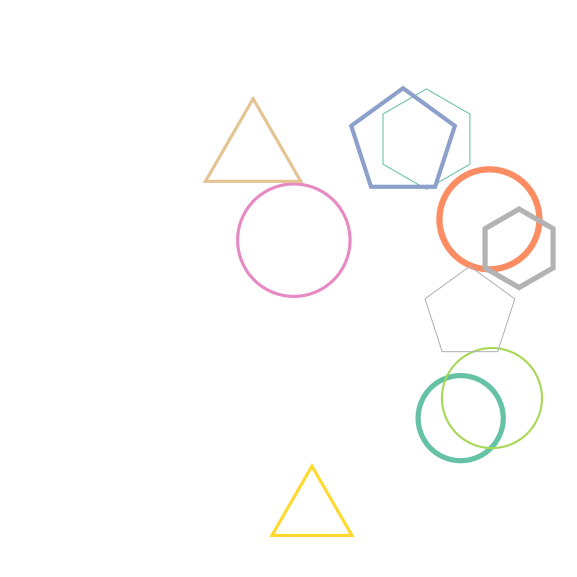[{"shape": "circle", "thickness": 2.5, "radius": 0.37, "center": [0.798, 0.275]}, {"shape": "hexagon", "thickness": 0.5, "radius": 0.43, "center": [0.738, 0.758]}, {"shape": "circle", "thickness": 3, "radius": 0.43, "center": [0.847, 0.619]}, {"shape": "pentagon", "thickness": 2, "radius": 0.47, "center": [0.698, 0.752]}, {"shape": "circle", "thickness": 1.5, "radius": 0.49, "center": [0.509, 0.583]}, {"shape": "circle", "thickness": 1, "radius": 0.43, "center": [0.852, 0.31]}, {"shape": "triangle", "thickness": 1.5, "radius": 0.4, "center": [0.54, 0.112]}, {"shape": "triangle", "thickness": 1.5, "radius": 0.48, "center": [0.438, 0.733]}, {"shape": "hexagon", "thickness": 2.5, "radius": 0.34, "center": [0.899, 0.569]}, {"shape": "pentagon", "thickness": 0.5, "radius": 0.41, "center": [0.814, 0.456]}]